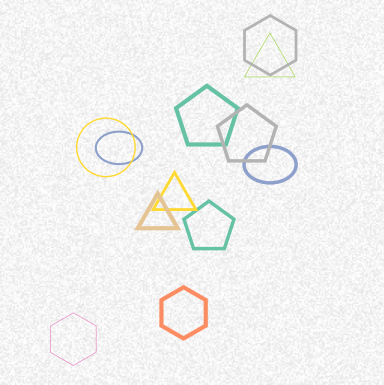[{"shape": "pentagon", "thickness": 3, "radius": 0.42, "center": [0.537, 0.693]}, {"shape": "pentagon", "thickness": 2.5, "radius": 0.34, "center": [0.543, 0.409]}, {"shape": "hexagon", "thickness": 3, "radius": 0.33, "center": [0.477, 0.187]}, {"shape": "oval", "thickness": 1.5, "radius": 0.3, "center": [0.309, 0.616]}, {"shape": "oval", "thickness": 2.5, "radius": 0.34, "center": [0.702, 0.572]}, {"shape": "hexagon", "thickness": 0.5, "radius": 0.34, "center": [0.191, 0.119]}, {"shape": "triangle", "thickness": 0.5, "radius": 0.38, "center": [0.701, 0.838]}, {"shape": "circle", "thickness": 1, "radius": 0.38, "center": [0.275, 0.617]}, {"shape": "triangle", "thickness": 2, "radius": 0.32, "center": [0.453, 0.488]}, {"shape": "triangle", "thickness": 3, "radius": 0.3, "center": [0.41, 0.437]}, {"shape": "pentagon", "thickness": 2.5, "radius": 0.4, "center": [0.641, 0.647]}, {"shape": "hexagon", "thickness": 2, "radius": 0.39, "center": [0.702, 0.882]}]